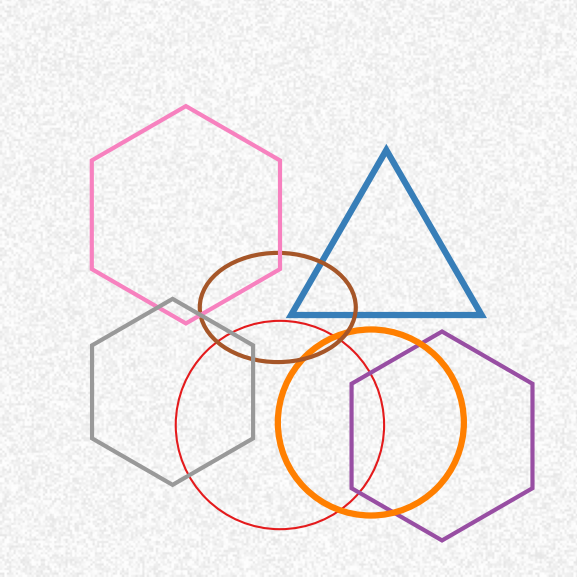[{"shape": "circle", "thickness": 1, "radius": 0.9, "center": [0.485, 0.263]}, {"shape": "triangle", "thickness": 3, "radius": 0.95, "center": [0.669, 0.549]}, {"shape": "hexagon", "thickness": 2, "radius": 0.9, "center": [0.765, 0.244]}, {"shape": "circle", "thickness": 3, "radius": 0.81, "center": [0.642, 0.268]}, {"shape": "oval", "thickness": 2, "radius": 0.68, "center": [0.481, 0.467]}, {"shape": "hexagon", "thickness": 2, "radius": 0.94, "center": [0.322, 0.627]}, {"shape": "hexagon", "thickness": 2, "radius": 0.81, "center": [0.299, 0.321]}]